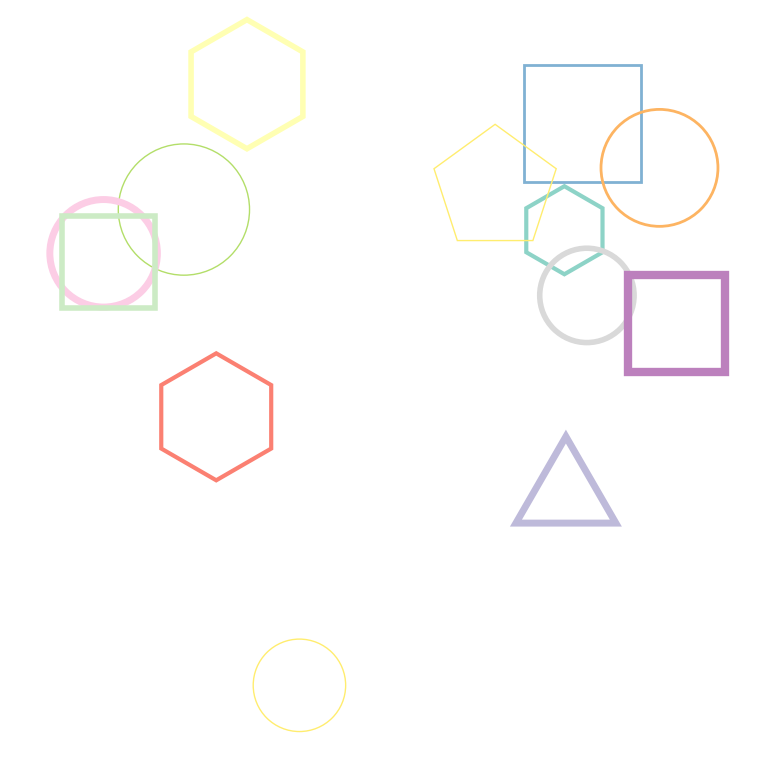[{"shape": "hexagon", "thickness": 1.5, "radius": 0.29, "center": [0.733, 0.701]}, {"shape": "hexagon", "thickness": 2, "radius": 0.42, "center": [0.321, 0.891]}, {"shape": "triangle", "thickness": 2.5, "radius": 0.37, "center": [0.735, 0.358]}, {"shape": "hexagon", "thickness": 1.5, "radius": 0.41, "center": [0.281, 0.459]}, {"shape": "square", "thickness": 1, "radius": 0.38, "center": [0.756, 0.839]}, {"shape": "circle", "thickness": 1, "radius": 0.38, "center": [0.856, 0.782]}, {"shape": "circle", "thickness": 0.5, "radius": 0.43, "center": [0.239, 0.728]}, {"shape": "circle", "thickness": 2.5, "radius": 0.35, "center": [0.135, 0.671]}, {"shape": "circle", "thickness": 2, "radius": 0.31, "center": [0.762, 0.616]}, {"shape": "square", "thickness": 3, "radius": 0.32, "center": [0.879, 0.58]}, {"shape": "square", "thickness": 2, "radius": 0.3, "center": [0.141, 0.66]}, {"shape": "circle", "thickness": 0.5, "radius": 0.3, "center": [0.389, 0.11]}, {"shape": "pentagon", "thickness": 0.5, "radius": 0.42, "center": [0.643, 0.755]}]